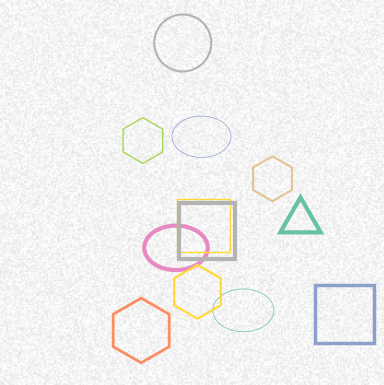[{"shape": "oval", "thickness": 0.5, "radius": 0.4, "center": [0.632, 0.194]}, {"shape": "triangle", "thickness": 3, "radius": 0.3, "center": [0.781, 0.427]}, {"shape": "hexagon", "thickness": 2, "radius": 0.42, "center": [0.367, 0.142]}, {"shape": "oval", "thickness": 0.5, "radius": 0.38, "center": [0.523, 0.645]}, {"shape": "square", "thickness": 2.5, "radius": 0.38, "center": [0.895, 0.184]}, {"shape": "oval", "thickness": 3, "radius": 0.41, "center": [0.457, 0.356]}, {"shape": "hexagon", "thickness": 1, "radius": 0.3, "center": [0.371, 0.635]}, {"shape": "hexagon", "thickness": 1.5, "radius": 0.35, "center": [0.513, 0.242]}, {"shape": "square", "thickness": 1, "radius": 0.34, "center": [0.528, 0.414]}, {"shape": "hexagon", "thickness": 1.5, "radius": 0.29, "center": [0.708, 0.536]}, {"shape": "square", "thickness": 3, "radius": 0.37, "center": [0.538, 0.401]}, {"shape": "circle", "thickness": 1.5, "radius": 0.37, "center": [0.475, 0.888]}]